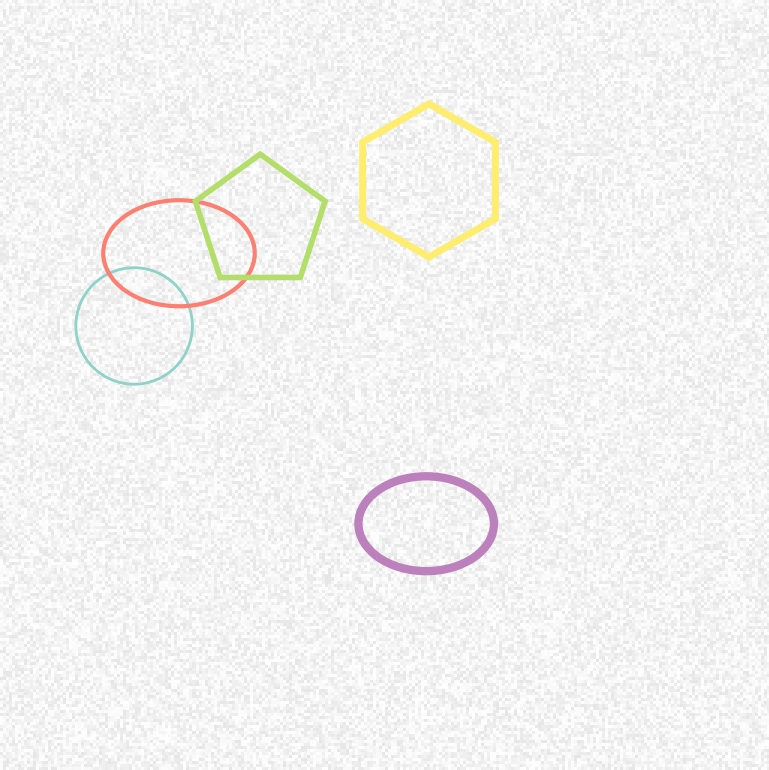[{"shape": "circle", "thickness": 1, "radius": 0.38, "center": [0.174, 0.577]}, {"shape": "oval", "thickness": 1.5, "radius": 0.49, "center": [0.232, 0.671]}, {"shape": "pentagon", "thickness": 2, "radius": 0.44, "center": [0.338, 0.711]}, {"shape": "oval", "thickness": 3, "radius": 0.44, "center": [0.554, 0.32]}, {"shape": "hexagon", "thickness": 2.5, "radius": 0.5, "center": [0.557, 0.766]}]